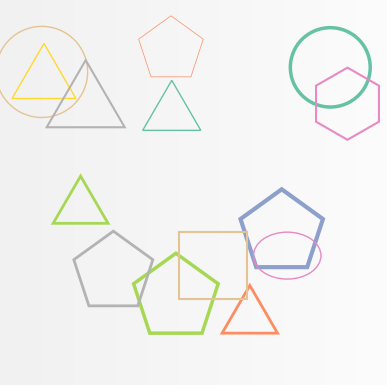[{"shape": "circle", "thickness": 2.5, "radius": 0.52, "center": [0.852, 0.825]}, {"shape": "triangle", "thickness": 1, "radius": 0.43, "center": [0.443, 0.705]}, {"shape": "pentagon", "thickness": 0.5, "radius": 0.44, "center": [0.441, 0.871]}, {"shape": "triangle", "thickness": 2, "radius": 0.41, "center": [0.645, 0.176]}, {"shape": "pentagon", "thickness": 3, "radius": 0.56, "center": [0.727, 0.397]}, {"shape": "oval", "thickness": 1, "radius": 0.44, "center": [0.741, 0.336]}, {"shape": "hexagon", "thickness": 1.5, "radius": 0.47, "center": [0.897, 0.731]}, {"shape": "pentagon", "thickness": 2.5, "radius": 0.57, "center": [0.454, 0.227]}, {"shape": "triangle", "thickness": 2, "radius": 0.41, "center": [0.208, 0.461]}, {"shape": "triangle", "thickness": 1, "radius": 0.48, "center": [0.113, 0.792]}, {"shape": "square", "thickness": 1.5, "radius": 0.44, "center": [0.549, 0.31]}, {"shape": "circle", "thickness": 1, "radius": 0.59, "center": [0.108, 0.813]}, {"shape": "pentagon", "thickness": 2, "radius": 0.54, "center": [0.293, 0.292]}, {"shape": "triangle", "thickness": 1.5, "radius": 0.58, "center": [0.221, 0.728]}]